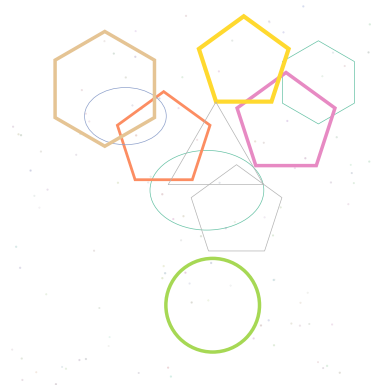[{"shape": "oval", "thickness": 0.5, "radius": 0.74, "center": [0.537, 0.506]}, {"shape": "hexagon", "thickness": 0.5, "radius": 0.54, "center": [0.827, 0.786]}, {"shape": "pentagon", "thickness": 2, "radius": 0.63, "center": [0.425, 0.636]}, {"shape": "oval", "thickness": 0.5, "radius": 0.53, "center": [0.326, 0.698]}, {"shape": "pentagon", "thickness": 2.5, "radius": 0.67, "center": [0.743, 0.678]}, {"shape": "circle", "thickness": 2.5, "radius": 0.61, "center": [0.552, 0.207]}, {"shape": "pentagon", "thickness": 3, "radius": 0.61, "center": [0.633, 0.835]}, {"shape": "hexagon", "thickness": 2.5, "radius": 0.75, "center": [0.272, 0.769]}, {"shape": "triangle", "thickness": 0.5, "radius": 0.72, "center": [0.561, 0.592]}, {"shape": "pentagon", "thickness": 0.5, "radius": 0.62, "center": [0.614, 0.448]}]